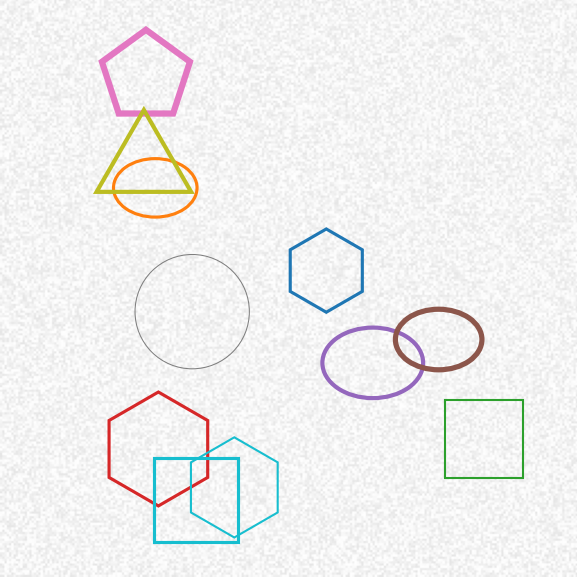[{"shape": "hexagon", "thickness": 1.5, "radius": 0.36, "center": [0.565, 0.531]}, {"shape": "oval", "thickness": 1.5, "radius": 0.36, "center": [0.269, 0.674]}, {"shape": "square", "thickness": 1, "radius": 0.34, "center": [0.839, 0.238]}, {"shape": "hexagon", "thickness": 1.5, "radius": 0.49, "center": [0.274, 0.222]}, {"shape": "oval", "thickness": 2, "radius": 0.44, "center": [0.645, 0.371]}, {"shape": "oval", "thickness": 2.5, "radius": 0.37, "center": [0.76, 0.411]}, {"shape": "pentagon", "thickness": 3, "radius": 0.4, "center": [0.253, 0.867]}, {"shape": "circle", "thickness": 0.5, "radius": 0.49, "center": [0.333, 0.459]}, {"shape": "triangle", "thickness": 2, "radius": 0.47, "center": [0.249, 0.714]}, {"shape": "hexagon", "thickness": 1, "radius": 0.43, "center": [0.406, 0.155]}, {"shape": "square", "thickness": 1.5, "radius": 0.36, "center": [0.34, 0.133]}]